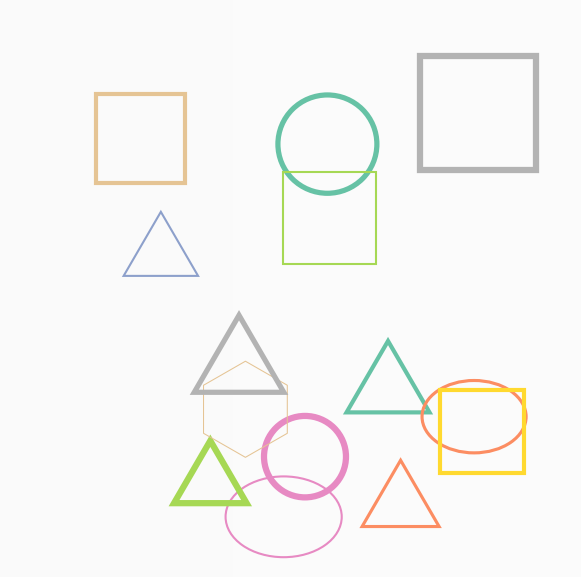[{"shape": "circle", "thickness": 2.5, "radius": 0.43, "center": [0.563, 0.75]}, {"shape": "triangle", "thickness": 2, "radius": 0.41, "center": [0.668, 0.326]}, {"shape": "oval", "thickness": 1.5, "radius": 0.45, "center": [0.816, 0.278]}, {"shape": "triangle", "thickness": 1.5, "radius": 0.38, "center": [0.689, 0.126]}, {"shape": "triangle", "thickness": 1, "radius": 0.37, "center": [0.277, 0.558]}, {"shape": "circle", "thickness": 3, "radius": 0.35, "center": [0.525, 0.208]}, {"shape": "oval", "thickness": 1, "radius": 0.5, "center": [0.488, 0.104]}, {"shape": "triangle", "thickness": 3, "radius": 0.36, "center": [0.362, 0.164]}, {"shape": "square", "thickness": 1, "radius": 0.4, "center": [0.567, 0.622]}, {"shape": "square", "thickness": 2, "radius": 0.36, "center": [0.829, 0.253]}, {"shape": "square", "thickness": 2, "radius": 0.38, "center": [0.242, 0.76]}, {"shape": "hexagon", "thickness": 0.5, "radius": 0.42, "center": [0.422, 0.29]}, {"shape": "triangle", "thickness": 2.5, "radius": 0.44, "center": [0.411, 0.364]}, {"shape": "square", "thickness": 3, "radius": 0.5, "center": [0.822, 0.803]}]